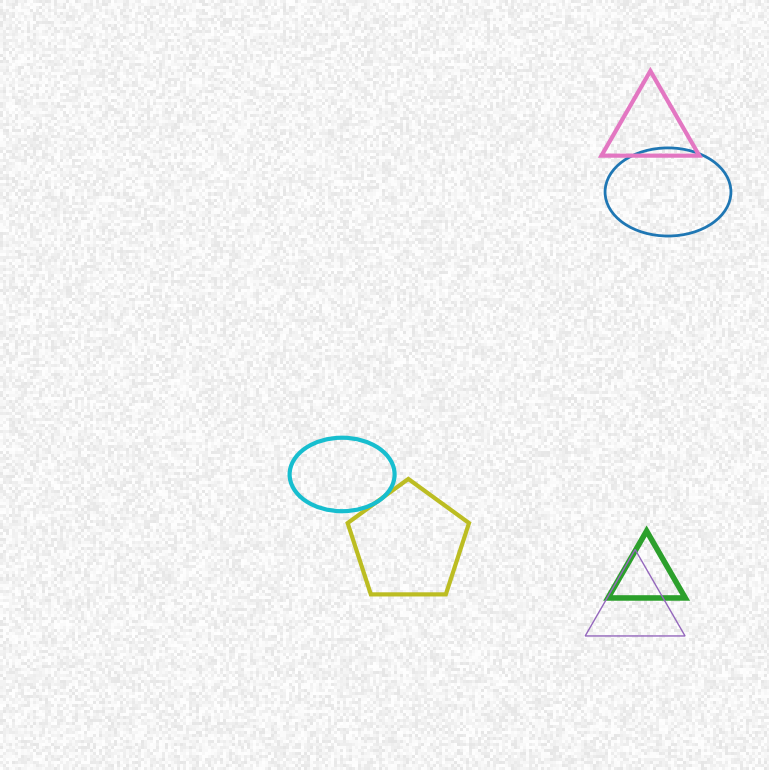[{"shape": "oval", "thickness": 1, "radius": 0.41, "center": [0.868, 0.751]}, {"shape": "triangle", "thickness": 2, "radius": 0.29, "center": [0.84, 0.252]}, {"shape": "triangle", "thickness": 0.5, "radius": 0.37, "center": [0.825, 0.212]}, {"shape": "triangle", "thickness": 1.5, "radius": 0.37, "center": [0.845, 0.835]}, {"shape": "pentagon", "thickness": 1.5, "radius": 0.41, "center": [0.53, 0.295]}, {"shape": "oval", "thickness": 1.5, "radius": 0.34, "center": [0.444, 0.384]}]